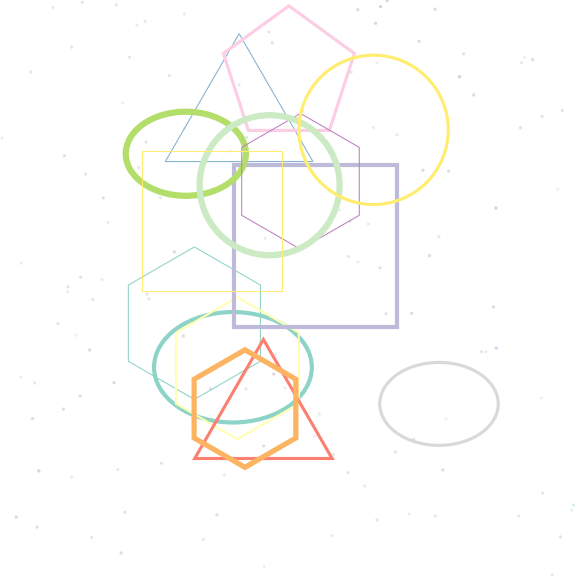[{"shape": "hexagon", "thickness": 0.5, "radius": 0.66, "center": [0.337, 0.44]}, {"shape": "oval", "thickness": 2, "radius": 0.68, "center": [0.403, 0.363]}, {"shape": "hexagon", "thickness": 1, "radius": 0.61, "center": [0.411, 0.362]}, {"shape": "square", "thickness": 2, "radius": 0.7, "center": [0.546, 0.574]}, {"shape": "triangle", "thickness": 1.5, "radius": 0.69, "center": [0.456, 0.274]}, {"shape": "triangle", "thickness": 0.5, "radius": 0.74, "center": [0.414, 0.793]}, {"shape": "hexagon", "thickness": 2.5, "radius": 0.51, "center": [0.424, 0.292]}, {"shape": "oval", "thickness": 3, "radius": 0.52, "center": [0.322, 0.733]}, {"shape": "pentagon", "thickness": 1.5, "radius": 0.6, "center": [0.5, 0.87]}, {"shape": "oval", "thickness": 1.5, "radius": 0.51, "center": [0.76, 0.3]}, {"shape": "hexagon", "thickness": 0.5, "radius": 0.59, "center": [0.52, 0.685]}, {"shape": "circle", "thickness": 3, "radius": 0.61, "center": [0.467, 0.679]}, {"shape": "square", "thickness": 0.5, "radius": 0.6, "center": [0.367, 0.616]}, {"shape": "circle", "thickness": 1.5, "radius": 0.65, "center": [0.647, 0.774]}]